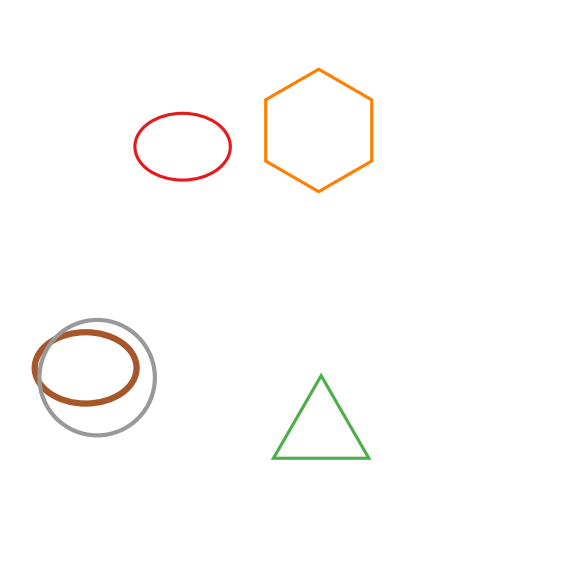[{"shape": "oval", "thickness": 1.5, "radius": 0.41, "center": [0.316, 0.745]}, {"shape": "triangle", "thickness": 1.5, "radius": 0.48, "center": [0.556, 0.253]}, {"shape": "hexagon", "thickness": 1.5, "radius": 0.53, "center": [0.552, 0.773]}, {"shape": "oval", "thickness": 3, "radius": 0.44, "center": [0.148, 0.362]}, {"shape": "circle", "thickness": 2, "radius": 0.5, "center": [0.168, 0.345]}]